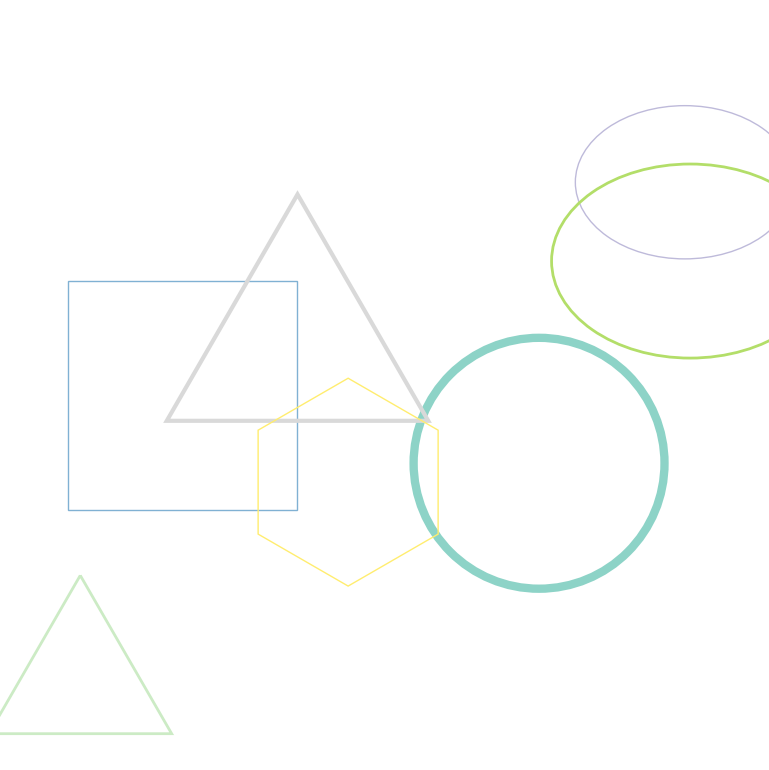[{"shape": "circle", "thickness": 3, "radius": 0.81, "center": [0.7, 0.398]}, {"shape": "oval", "thickness": 0.5, "radius": 0.71, "center": [0.889, 0.763]}, {"shape": "square", "thickness": 0.5, "radius": 0.74, "center": [0.237, 0.486]}, {"shape": "oval", "thickness": 1, "radius": 0.9, "center": [0.896, 0.661]}, {"shape": "triangle", "thickness": 1.5, "radius": 0.98, "center": [0.386, 0.552]}, {"shape": "triangle", "thickness": 1, "radius": 0.69, "center": [0.104, 0.116]}, {"shape": "hexagon", "thickness": 0.5, "radius": 0.67, "center": [0.452, 0.374]}]